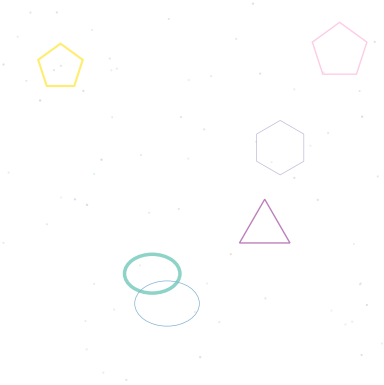[{"shape": "oval", "thickness": 2.5, "radius": 0.36, "center": [0.395, 0.289]}, {"shape": "hexagon", "thickness": 0.5, "radius": 0.35, "center": [0.728, 0.616]}, {"shape": "oval", "thickness": 0.5, "radius": 0.42, "center": [0.434, 0.212]}, {"shape": "pentagon", "thickness": 1, "radius": 0.37, "center": [0.882, 0.868]}, {"shape": "triangle", "thickness": 1, "radius": 0.38, "center": [0.688, 0.407]}, {"shape": "pentagon", "thickness": 1.5, "radius": 0.3, "center": [0.157, 0.826]}]